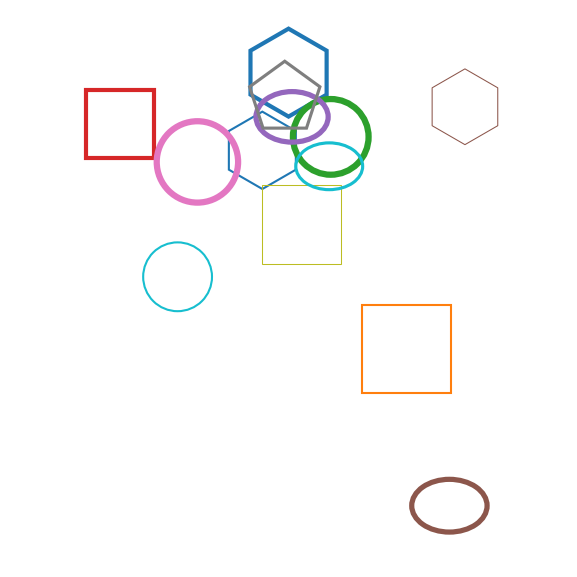[{"shape": "hexagon", "thickness": 2, "radius": 0.38, "center": [0.5, 0.873]}, {"shape": "hexagon", "thickness": 1, "radius": 0.33, "center": [0.454, 0.739]}, {"shape": "square", "thickness": 1, "radius": 0.38, "center": [0.704, 0.395]}, {"shape": "circle", "thickness": 3, "radius": 0.33, "center": [0.573, 0.762]}, {"shape": "square", "thickness": 2, "radius": 0.29, "center": [0.208, 0.785]}, {"shape": "oval", "thickness": 2.5, "radius": 0.31, "center": [0.506, 0.797]}, {"shape": "hexagon", "thickness": 0.5, "radius": 0.33, "center": [0.805, 0.814]}, {"shape": "oval", "thickness": 2.5, "radius": 0.33, "center": [0.778, 0.123]}, {"shape": "circle", "thickness": 3, "radius": 0.35, "center": [0.342, 0.719]}, {"shape": "pentagon", "thickness": 1.5, "radius": 0.32, "center": [0.493, 0.829]}, {"shape": "square", "thickness": 0.5, "radius": 0.34, "center": [0.522, 0.61]}, {"shape": "circle", "thickness": 1, "radius": 0.3, "center": [0.308, 0.52]}, {"shape": "oval", "thickness": 1.5, "radius": 0.29, "center": [0.57, 0.711]}]